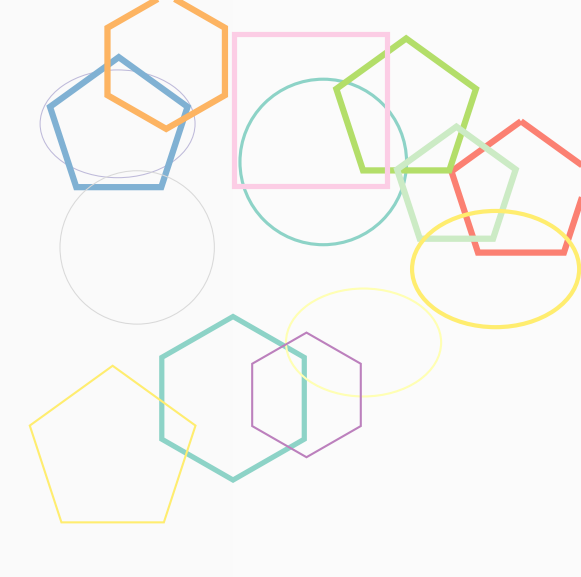[{"shape": "circle", "thickness": 1.5, "radius": 0.72, "center": [0.556, 0.719]}, {"shape": "hexagon", "thickness": 2.5, "radius": 0.71, "center": [0.401, 0.309]}, {"shape": "oval", "thickness": 1, "radius": 0.67, "center": [0.625, 0.406]}, {"shape": "oval", "thickness": 0.5, "radius": 0.67, "center": [0.202, 0.785]}, {"shape": "pentagon", "thickness": 3, "radius": 0.63, "center": [0.896, 0.663]}, {"shape": "pentagon", "thickness": 3, "radius": 0.62, "center": [0.204, 0.776]}, {"shape": "hexagon", "thickness": 3, "radius": 0.58, "center": [0.286, 0.893]}, {"shape": "pentagon", "thickness": 3, "radius": 0.63, "center": [0.699, 0.806]}, {"shape": "square", "thickness": 2.5, "radius": 0.66, "center": [0.534, 0.808]}, {"shape": "circle", "thickness": 0.5, "radius": 0.66, "center": [0.236, 0.571]}, {"shape": "hexagon", "thickness": 1, "radius": 0.54, "center": [0.527, 0.315]}, {"shape": "pentagon", "thickness": 3, "radius": 0.54, "center": [0.785, 0.673]}, {"shape": "oval", "thickness": 2, "radius": 0.72, "center": [0.853, 0.533]}, {"shape": "pentagon", "thickness": 1, "radius": 0.75, "center": [0.194, 0.216]}]